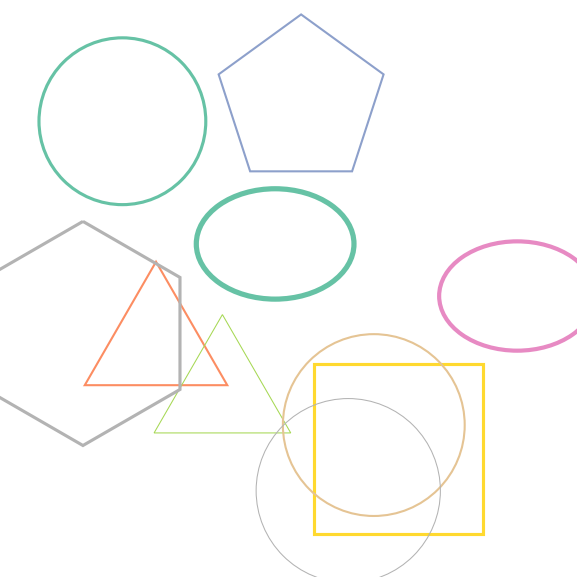[{"shape": "oval", "thickness": 2.5, "radius": 0.68, "center": [0.476, 0.577]}, {"shape": "circle", "thickness": 1.5, "radius": 0.72, "center": [0.212, 0.789]}, {"shape": "triangle", "thickness": 1, "radius": 0.71, "center": [0.27, 0.403]}, {"shape": "pentagon", "thickness": 1, "radius": 0.75, "center": [0.521, 0.824]}, {"shape": "oval", "thickness": 2, "radius": 0.68, "center": [0.896, 0.487]}, {"shape": "triangle", "thickness": 0.5, "radius": 0.68, "center": [0.385, 0.318]}, {"shape": "square", "thickness": 1.5, "radius": 0.73, "center": [0.69, 0.222]}, {"shape": "circle", "thickness": 1, "radius": 0.79, "center": [0.647, 0.263]}, {"shape": "circle", "thickness": 0.5, "radius": 0.8, "center": [0.603, 0.149]}, {"shape": "hexagon", "thickness": 1.5, "radius": 0.97, "center": [0.144, 0.422]}]